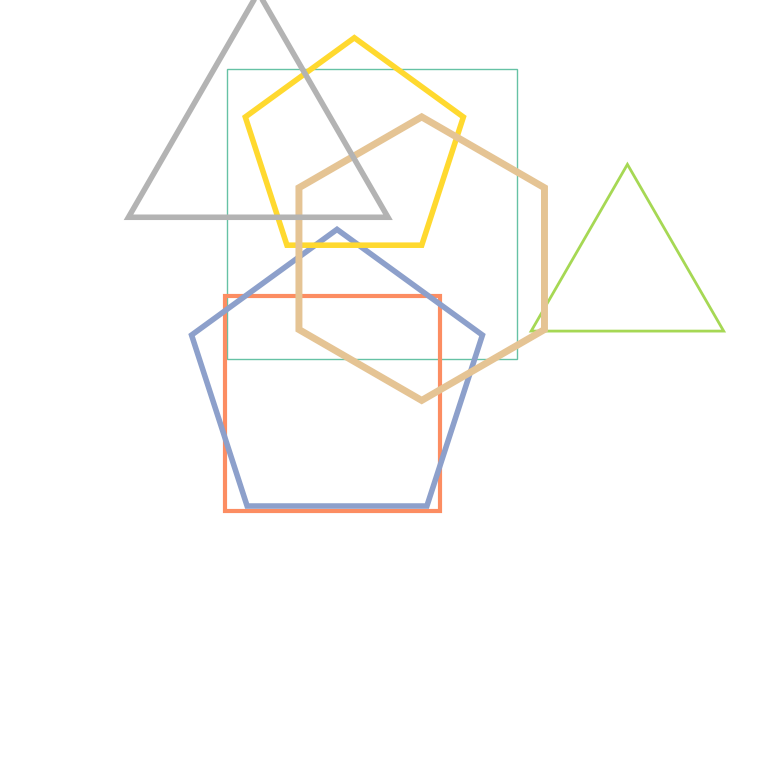[{"shape": "square", "thickness": 0.5, "radius": 0.94, "center": [0.483, 0.722]}, {"shape": "square", "thickness": 1.5, "radius": 0.7, "center": [0.432, 0.476]}, {"shape": "pentagon", "thickness": 2, "radius": 0.99, "center": [0.438, 0.503]}, {"shape": "triangle", "thickness": 1, "radius": 0.72, "center": [0.815, 0.642]}, {"shape": "pentagon", "thickness": 2, "radius": 0.74, "center": [0.46, 0.802]}, {"shape": "hexagon", "thickness": 2.5, "radius": 0.92, "center": [0.548, 0.664]}, {"shape": "triangle", "thickness": 2, "radius": 0.97, "center": [0.335, 0.815]}]